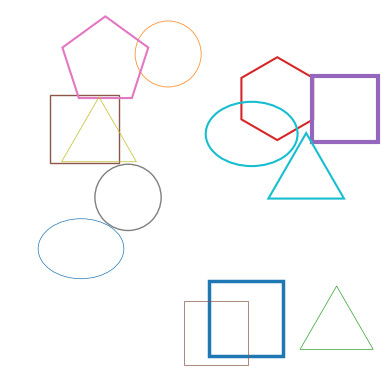[{"shape": "oval", "thickness": 0.5, "radius": 0.56, "center": [0.21, 0.354]}, {"shape": "square", "thickness": 2.5, "radius": 0.48, "center": [0.639, 0.173]}, {"shape": "circle", "thickness": 0.5, "radius": 0.43, "center": [0.437, 0.86]}, {"shape": "triangle", "thickness": 0.5, "radius": 0.55, "center": [0.874, 0.147]}, {"shape": "hexagon", "thickness": 1.5, "radius": 0.54, "center": [0.72, 0.744]}, {"shape": "square", "thickness": 3, "radius": 0.43, "center": [0.897, 0.717]}, {"shape": "square", "thickness": 1, "radius": 0.44, "center": [0.22, 0.664]}, {"shape": "square", "thickness": 0.5, "radius": 0.42, "center": [0.56, 0.136]}, {"shape": "pentagon", "thickness": 1.5, "radius": 0.59, "center": [0.274, 0.84]}, {"shape": "circle", "thickness": 1, "radius": 0.43, "center": [0.333, 0.487]}, {"shape": "triangle", "thickness": 0.5, "radius": 0.56, "center": [0.257, 0.636]}, {"shape": "triangle", "thickness": 1.5, "radius": 0.57, "center": [0.795, 0.541]}, {"shape": "oval", "thickness": 1.5, "radius": 0.6, "center": [0.654, 0.652]}]